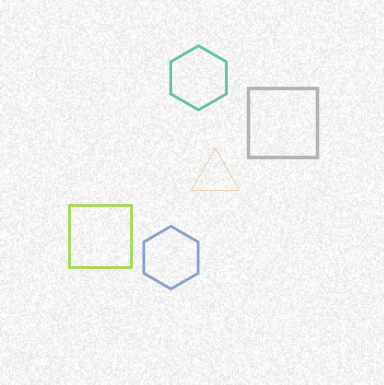[{"shape": "hexagon", "thickness": 2, "radius": 0.42, "center": [0.516, 0.798]}, {"shape": "hexagon", "thickness": 2, "radius": 0.41, "center": [0.444, 0.331]}, {"shape": "square", "thickness": 2, "radius": 0.4, "center": [0.26, 0.386]}, {"shape": "triangle", "thickness": 0.5, "radius": 0.36, "center": [0.56, 0.542]}, {"shape": "square", "thickness": 2.5, "radius": 0.45, "center": [0.733, 0.682]}]